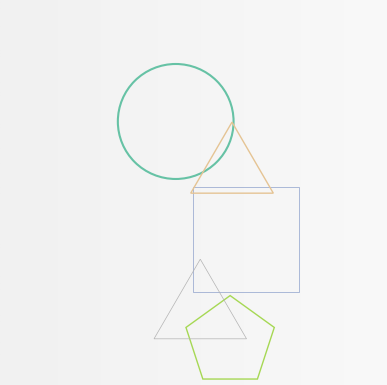[{"shape": "circle", "thickness": 1.5, "radius": 0.75, "center": [0.453, 0.684]}, {"shape": "square", "thickness": 0.5, "radius": 0.68, "center": [0.634, 0.379]}, {"shape": "pentagon", "thickness": 1, "radius": 0.6, "center": [0.594, 0.112]}, {"shape": "triangle", "thickness": 1, "radius": 0.62, "center": [0.599, 0.56]}, {"shape": "triangle", "thickness": 0.5, "radius": 0.69, "center": [0.517, 0.189]}]